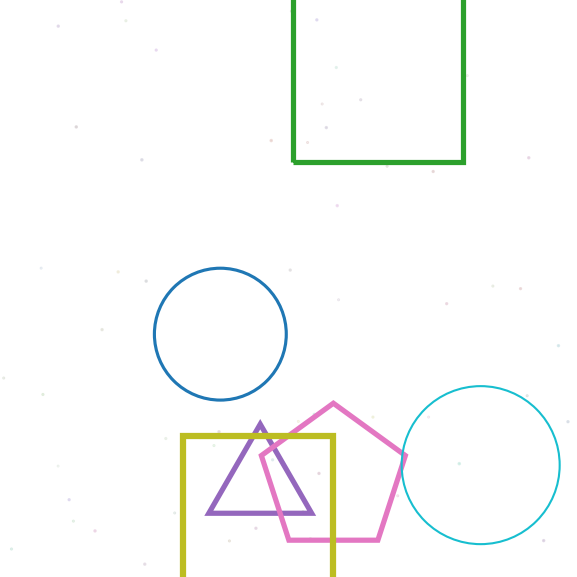[{"shape": "circle", "thickness": 1.5, "radius": 0.57, "center": [0.382, 0.421]}, {"shape": "square", "thickness": 2.5, "radius": 0.74, "center": [0.654, 0.865]}, {"shape": "triangle", "thickness": 2.5, "radius": 0.51, "center": [0.451, 0.162]}, {"shape": "pentagon", "thickness": 2.5, "radius": 0.66, "center": [0.577, 0.17]}, {"shape": "square", "thickness": 3, "radius": 0.65, "center": [0.447, 0.114]}, {"shape": "circle", "thickness": 1, "radius": 0.68, "center": [0.832, 0.194]}]